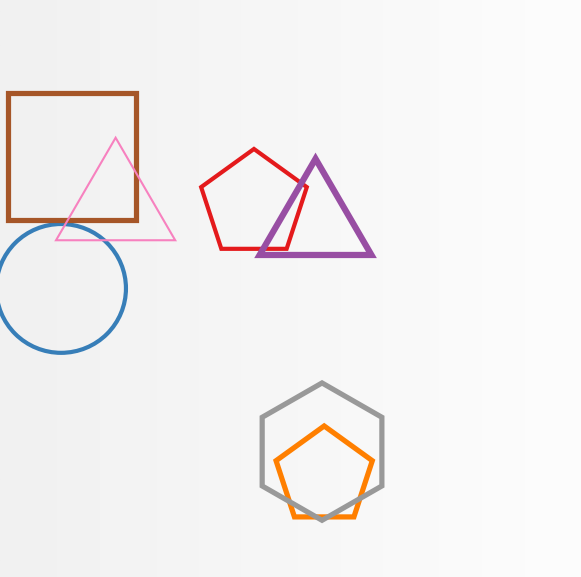[{"shape": "pentagon", "thickness": 2, "radius": 0.48, "center": [0.437, 0.646]}, {"shape": "circle", "thickness": 2, "radius": 0.56, "center": [0.105, 0.5]}, {"shape": "triangle", "thickness": 3, "radius": 0.56, "center": [0.543, 0.613]}, {"shape": "pentagon", "thickness": 2.5, "radius": 0.44, "center": [0.558, 0.174]}, {"shape": "square", "thickness": 2.5, "radius": 0.55, "center": [0.124, 0.728]}, {"shape": "triangle", "thickness": 1, "radius": 0.59, "center": [0.199, 0.642]}, {"shape": "hexagon", "thickness": 2.5, "radius": 0.59, "center": [0.554, 0.217]}]